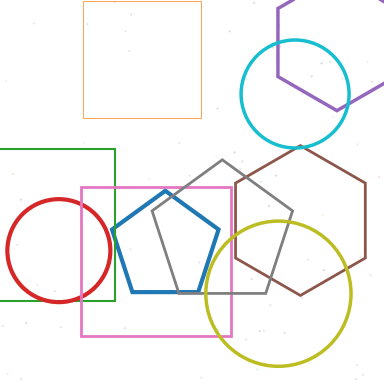[{"shape": "pentagon", "thickness": 3, "radius": 0.73, "center": [0.429, 0.359]}, {"shape": "square", "thickness": 0.5, "radius": 0.76, "center": [0.369, 0.845]}, {"shape": "square", "thickness": 1.5, "radius": 0.99, "center": [0.102, 0.415]}, {"shape": "circle", "thickness": 3, "radius": 0.67, "center": [0.153, 0.349]}, {"shape": "hexagon", "thickness": 2.5, "radius": 0.88, "center": [0.875, 0.889]}, {"shape": "hexagon", "thickness": 2, "radius": 0.97, "center": [0.78, 0.427]}, {"shape": "square", "thickness": 2, "radius": 0.97, "center": [0.405, 0.321]}, {"shape": "pentagon", "thickness": 2, "radius": 0.96, "center": [0.577, 0.393]}, {"shape": "circle", "thickness": 2.5, "radius": 0.94, "center": [0.723, 0.237]}, {"shape": "circle", "thickness": 2.5, "radius": 0.7, "center": [0.766, 0.756]}]